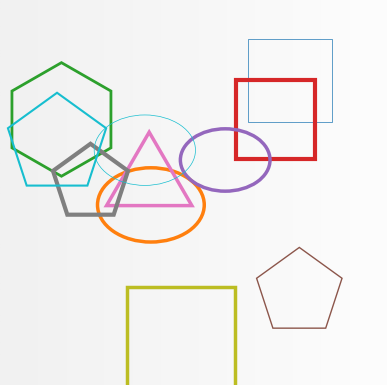[{"shape": "square", "thickness": 0.5, "radius": 0.54, "center": [0.749, 0.791]}, {"shape": "oval", "thickness": 2.5, "radius": 0.69, "center": [0.389, 0.468]}, {"shape": "hexagon", "thickness": 2, "radius": 0.74, "center": [0.159, 0.69]}, {"shape": "square", "thickness": 3, "radius": 0.51, "center": [0.711, 0.689]}, {"shape": "oval", "thickness": 2.5, "radius": 0.58, "center": [0.581, 0.584]}, {"shape": "pentagon", "thickness": 1, "radius": 0.58, "center": [0.772, 0.241]}, {"shape": "triangle", "thickness": 2.5, "radius": 0.64, "center": [0.385, 0.53]}, {"shape": "pentagon", "thickness": 3, "radius": 0.51, "center": [0.234, 0.525]}, {"shape": "square", "thickness": 2.5, "radius": 0.7, "center": [0.467, 0.115]}, {"shape": "oval", "thickness": 0.5, "radius": 0.65, "center": [0.374, 0.61]}, {"shape": "pentagon", "thickness": 1.5, "radius": 0.67, "center": [0.147, 0.626]}]